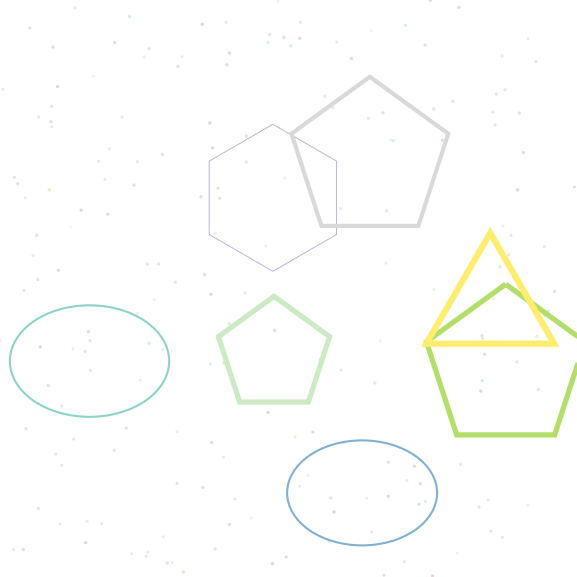[{"shape": "oval", "thickness": 1, "radius": 0.69, "center": [0.155, 0.374]}, {"shape": "hexagon", "thickness": 0.5, "radius": 0.64, "center": [0.473, 0.657]}, {"shape": "oval", "thickness": 1, "radius": 0.65, "center": [0.627, 0.146]}, {"shape": "pentagon", "thickness": 2.5, "radius": 0.72, "center": [0.876, 0.363]}, {"shape": "pentagon", "thickness": 2, "radius": 0.71, "center": [0.64, 0.723]}, {"shape": "pentagon", "thickness": 2.5, "radius": 0.51, "center": [0.475, 0.385]}, {"shape": "triangle", "thickness": 3, "radius": 0.64, "center": [0.849, 0.468]}]